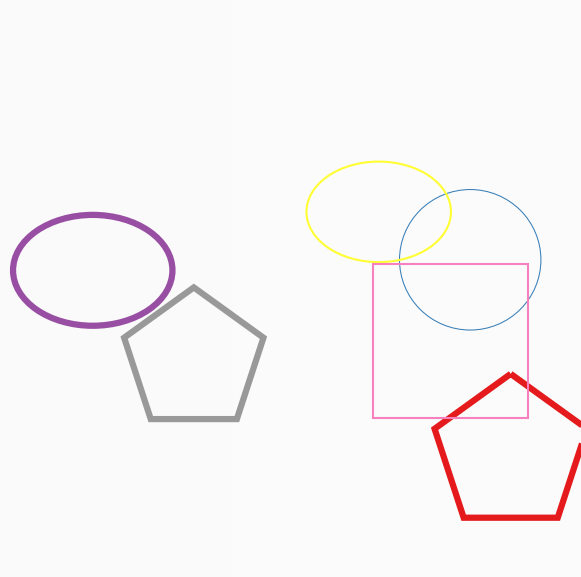[{"shape": "pentagon", "thickness": 3, "radius": 0.69, "center": [0.879, 0.214]}, {"shape": "circle", "thickness": 0.5, "radius": 0.61, "center": [0.809, 0.549]}, {"shape": "oval", "thickness": 3, "radius": 0.69, "center": [0.16, 0.531]}, {"shape": "oval", "thickness": 1, "radius": 0.62, "center": [0.652, 0.632]}, {"shape": "square", "thickness": 1, "radius": 0.67, "center": [0.775, 0.409]}, {"shape": "pentagon", "thickness": 3, "radius": 0.63, "center": [0.333, 0.375]}]